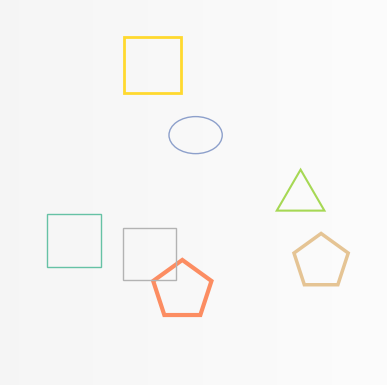[{"shape": "square", "thickness": 1, "radius": 0.35, "center": [0.191, 0.375]}, {"shape": "pentagon", "thickness": 3, "radius": 0.4, "center": [0.471, 0.246]}, {"shape": "oval", "thickness": 1, "radius": 0.34, "center": [0.505, 0.649]}, {"shape": "triangle", "thickness": 1.5, "radius": 0.35, "center": [0.776, 0.488]}, {"shape": "square", "thickness": 2, "radius": 0.37, "center": [0.394, 0.831]}, {"shape": "pentagon", "thickness": 2.5, "radius": 0.37, "center": [0.829, 0.32]}, {"shape": "square", "thickness": 1, "radius": 0.34, "center": [0.385, 0.34]}]